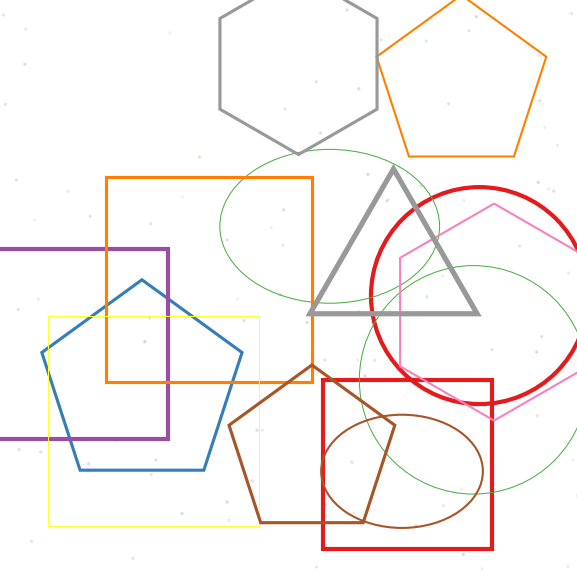[{"shape": "square", "thickness": 2, "radius": 0.73, "center": [0.705, 0.196]}, {"shape": "circle", "thickness": 2, "radius": 0.94, "center": [0.83, 0.487]}, {"shape": "pentagon", "thickness": 1.5, "radius": 0.91, "center": [0.246, 0.332]}, {"shape": "oval", "thickness": 0.5, "radius": 0.95, "center": [0.571, 0.607]}, {"shape": "circle", "thickness": 0.5, "radius": 0.99, "center": [0.82, 0.341]}, {"shape": "square", "thickness": 2, "radius": 0.82, "center": [0.126, 0.403]}, {"shape": "square", "thickness": 1.5, "radius": 0.89, "center": [0.362, 0.515]}, {"shape": "pentagon", "thickness": 1, "radius": 0.77, "center": [0.799, 0.853]}, {"shape": "square", "thickness": 0.5, "radius": 0.91, "center": [0.266, 0.27]}, {"shape": "pentagon", "thickness": 1.5, "radius": 0.75, "center": [0.54, 0.216]}, {"shape": "oval", "thickness": 1, "radius": 0.7, "center": [0.696, 0.183]}, {"shape": "hexagon", "thickness": 1, "radius": 0.94, "center": [0.856, 0.459]}, {"shape": "hexagon", "thickness": 1.5, "radius": 0.79, "center": [0.517, 0.889]}, {"shape": "triangle", "thickness": 2.5, "radius": 0.84, "center": [0.681, 0.539]}]